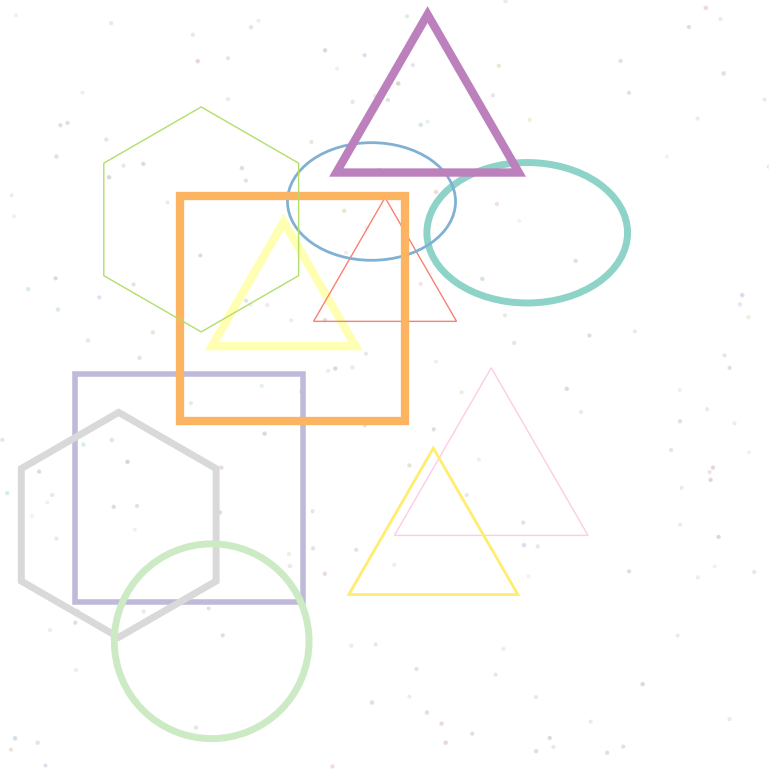[{"shape": "oval", "thickness": 2.5, "radius": 0.65, "center": [0.685, 0.698]}, {"shape": "triangle", "thickness": 3, "radius": 0.54, "center": [0.368, 0.604]}, {"shape": "square", "thickness": 2, "radius": 0.74, "center": [0.245, 0.366]}, {"shape": "triangle", "thickness": 0.5, "radius": 0.54, "center": [0.5, 0.636]}, {"shape": "oval", "thickness": 1, "radius": 0.55, "center": [0.482, 0.738]}, {"shape": "square", "thickness": 3, "radius": 0.73, "center": [0.38, 0.6]}, {"shape": "hexagon", "thickness": 0.5, "radius": 0.73, "center": [0.261, 0.715]}, {"shape": "triangle", "thickness": 0.5, "radius": 0.73, "center": [0.638, 0.377]}, {"shape": "hexagon", "thickness": 2.5, "radius": 0.73, "center": [0.154, 0.318]}, {"shape": "triangle", "thickness": 3, "radius": 0.68, "center": [0.555, 0.844]}, {"shape": "circle", "thickness": 2.5, "radius": 0.63, "center": [0.275, 0.167]}, {"shape": "triangle", "thickness": 1, "radius": 0.63, "center": [0.563, 0.291]}]